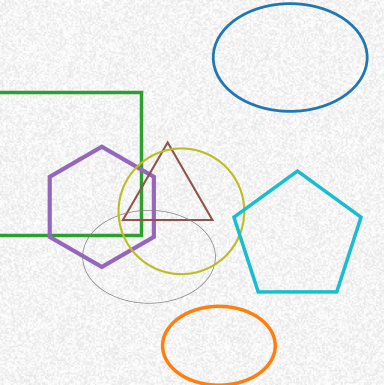[{"shape": "oval", "thickness": 2, "radius": 1.0, "center": [0.754, 0.851]}, {"shape": "oval", "thickness": 2.5, "radius": 0.73, "center": [0.569, 0.102]}, {"shape": "square", "thickness": 2.5, "radius": 0.93, "center": [0.181, 0.575]}, {"shape": "hexagon", "thickness": 3, "radius": 0.78, "center": [0.264, 0.463]}, {"shape": "triangle", "thickness": 1.5, "radius": 0.67, "center": [0.436, 0.496]}, {"shape": "oval", "thickness": 0.5, "radius": 0.86, "center": [0.387, 0.333]}, {"shape": "circle", "thickness": 1.5, "radius": 0.82, "center": [0.471, 0.451]}, {"shape": "pentagon", "thickness": 2.5, "radius": 0.87, "center": [0.773, 0.382]}]